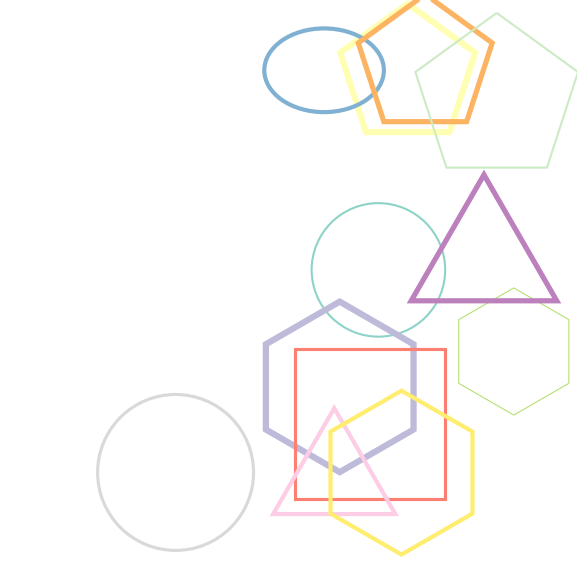[{"shape": "circle", "thickness": 1, "radius": 0.58, "center": [0.655, 0.532]}, {"shape": "pentagon", "thickness": 3, "radius": 0.61, "center": [0.706, 0.87]}, {"shape": "hexagon", "thickness": 3, "radius": 0.74, "center": [0.588, 0.329]}, {"shape": "square", "thickness": 1.5, "radius": 0.65, "center": [0.641, 0.265]}, {"shape": "oval", "thickness": 2, "radius": 0.52, "center": [0.561, 0.877]}, {"shape": "pentagon", "thickness": 2.5, "radius": 0.61, "center": [0.736, 0.887]}, {"shape": "hexagon", "thickness": 0.5, "radius": 0.55, "center": [0.89, 0.39]}, {"shape": "triangle", "thickness": 2, "radius": 0.61, "center": [0.579, 0.17]}, {"shape": "circle", "thickness": 1.5, "radius": 0.68, "center": [0.304, 0.181]}, {"shape": "triangle", "thickness": 2.5, "radius": 0.73, "center": [0.838, 0.551]}, {"shape": "pentagon", "thickness": 1, "radius": 0.74, "center": [0.86, 0.829]}, {"shape": "hexagon", "thickness": 2, "radius": 0.71, "center": [0.695, 0.181]}]